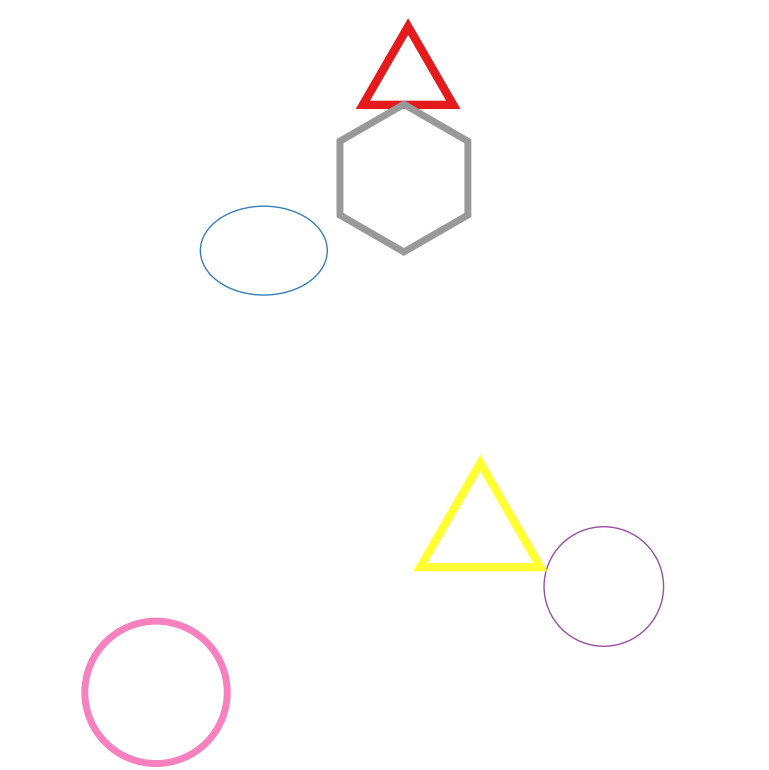[{"shape": "triangle", "thickness": 3, "radius": 0.34, "center": [0.53, 0.898]}, {"shape": "oval", "thickness": 0.5, "radius": 0.41, "center": [0.343, 0.675]}, {"shape": "circle", "thickness": 0.5, "radius": 0.39, "center": [0.784, 0.238]}, {"shape": "triangle", "thickness": 3, "radius": 0.45, "center": [0.624, 0.309]}, {"shape": "circle", "thickness": 2.5, "radius": 0.46, "center": [0.203, 0.101]}, {"shape": "hexagon", "thickness": 2.5, "radius": 0.48, "center": [0.525, 0.769]}]